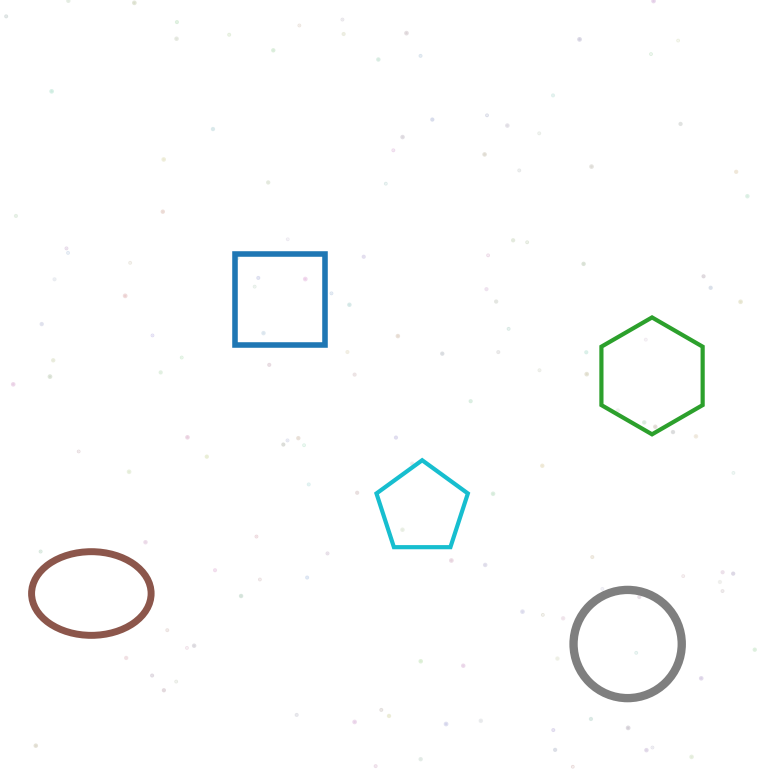[{"shape": "square", "thickness": 2, "radius": 0.29, "center": [0.364, 0.611]}, {"shape": "hexagon", "thickness": 1.5, "radius": 0.38, "center": [0.847, 0.512]}, {"shape": "oval", "thickness": 2.5, "radius": 0.39, "center": [0.119, 0.229]}, {"shape": "circle", "thickness": 3, "radius": 0.35, "center": [0.815, 0.164]}, {"shape": "pentagon", "thickness": 1.5, "radius": 0.31, "center": [0.548, 0.34]}]